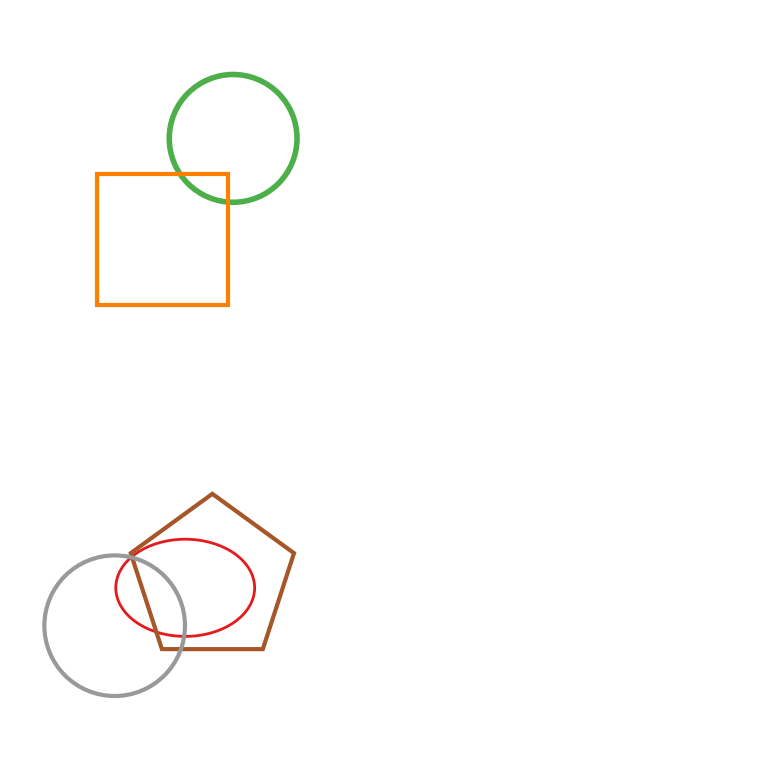[{"shape": "oval", "thickness": 1, "radius": 0.45, "center": [0.241, 0.237]}, {"shape": "circle", "thickness": 2, "radius": 0.41, "center": [0.303, 0.82]}, {"shape": "square", "thickness": 1.5, "radius": 0.43, "center": [0.211, 0.689]}, {"shape": "pentagon", "thickness": 1.5, "radius": 0.56, "center": [0.276, 0.247]}, {"shape": "circle", "thickness": 1.5, "radius": 0.46, "center": [0.149, 0.187]}]